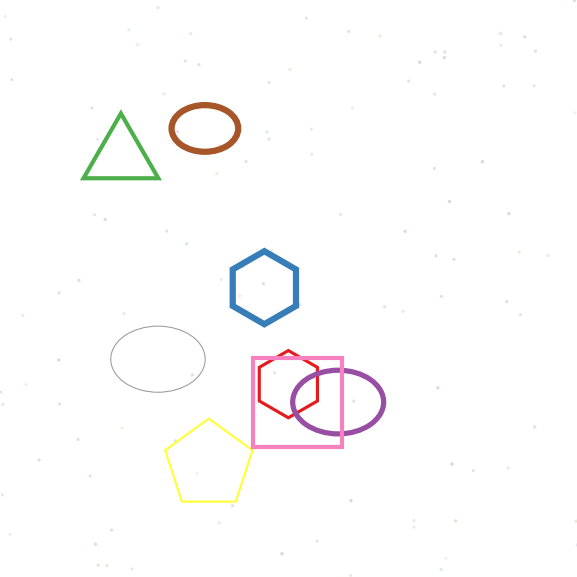[{"shape": "hexagon", "thickness": 1.5, "radius": 0.29, "center": [0.499, 0.334]}, {"shape": "hexagon", "thickness": 3, "radius": 0.32, "center": [0.458, 0.501]}, {"shape": "triangle", "thickness": 2, "radius": 0.37, "center": [0.209, 0.728]}, {"shape": "oval", "thickness": 2.5, "radius": 0.39, "center": [0.586, 0.303]}, {"shape": "pentagon", "thickness": 1, "radius": 0.4, "center": [0.362, 0.195]}, {"shape": "oval", "thickness": 3, "radius": 0.29, "center": [0.355, 0.777]}, {"shape": "square", "thickness": 2, "radius": 0.38, "center": [0.515, 0.302]}, {"shape": "oval", "thickness": 0.5, "radius": 0.41, "center": [0.274, 0.377]}]